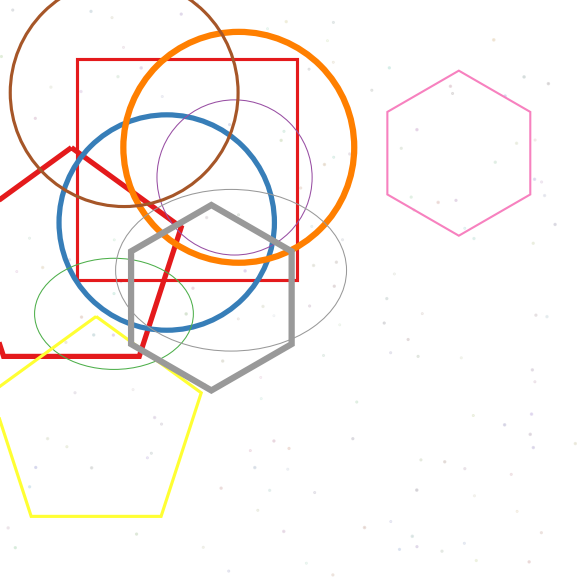[{"shape": "square", "thickness": 1.5, "radius": 0.95, "center": [0.324, 0.706]}, {"shape": "pentagon", "thickness": 2.5, "radius": 1.0, "center": [0.124, 0.544]}, {"shape": "circle", "thickness": 2.5, "radius": 0.93, "center": [0.289, 0.614]}, {"shape": "oval", "thickness": 0.5, "radius": 0.69, "center": [0.197, 0.456]}, {"shape": "circle", "thickness": 0.5, "radius": 0.67, "center": [0.406, 0.692]}, {"shape": "circle", "thickness": 3, "radius": 1.0, "center": [0.413, 0.744]}, {"shape": "pentagon", "thickness": 1.5, "radius": 0.96, "center": [0.166, 0.26]}, {"shape": "circle", "thickness": 1.5, "radius": 0.99, "center": [0.215, 0.839]}, {"shape": "hexagon", "thickness": 1, "radius": 0.71, "center": [0.795, 0.734]}, {"shape": "oval", "thickness": 0.5, "radius": 1.0, "center": [0.4, 0.531]}, {"shape": "hexagon", "thickness": 3, "radius": 0.8, "center": [0.366, 0.484]}]